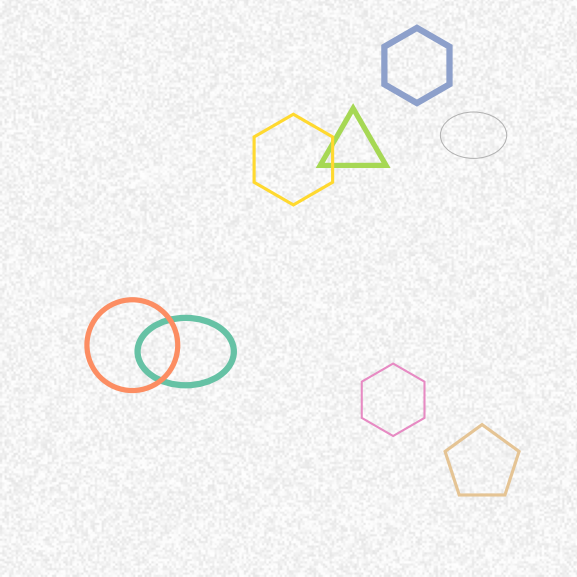[{"shape": "oval", "thickness": 3, "radius": 0.42, "center": [0.322, 0.39]}, {"shape": "circle", "thickness": 2.5, "radius": 0.39, "center": [0.229, 0.401]}, {"shape": "hexagon", "thickness": 3, "radius": 0.33, "center": [0.722, 0.886]}, {"shape": "hexagon", "thickness": 1, "radius": 0.31, "center": [0.681, 0.307]}, {"shape": "triangle", "thickness": 2.5, "radius": 0.33, "center": [0.611, 0.746]}, {"shape": "hexagon", "thickness": 1.5, "radius": 0.39, "center": [0.508, 0.723]}, {"shape": "pentagon", "thickness": 1.5, "radius": 0.34, "center": [0.835, 0.197]}, {"shape": "oval", "thickness": 0.5, "radius": 0.29, "center": [0.82, 0.765]}]